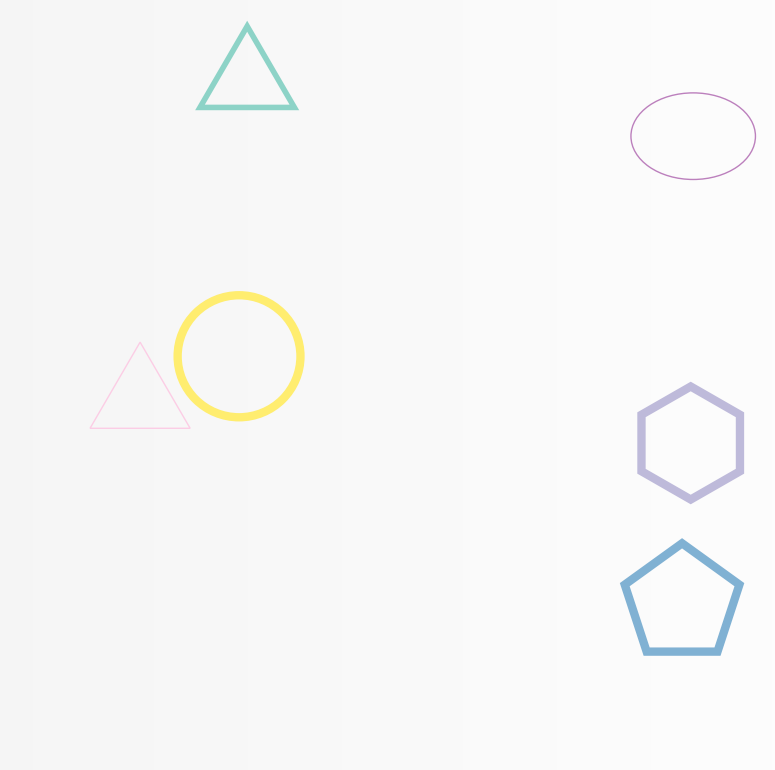[{"shape": "triangle", "thickness": 2, "radius": 0.35, "center": [0.319, 0.896]}, {"shape": "hexagon", "thickness": 3, "radius": 0.37, "center": [0.891, 0.425]}, {"shape": "pentagon", "thickness": 3, "radius": 0.39, "center": [0.88, 0.217]}, {"shape": "triangle", "thickness": 0.5, "radius": 0.37, "center": [0.181, 0.481]}, {"shape": "oval", "thickness": 0.5, "radius": 0.4, "center": [0.894, 0.823]}, {"shape": "circle", "thickness": 3, "radius": 0.4, "center": [0.308, 0.537]}]